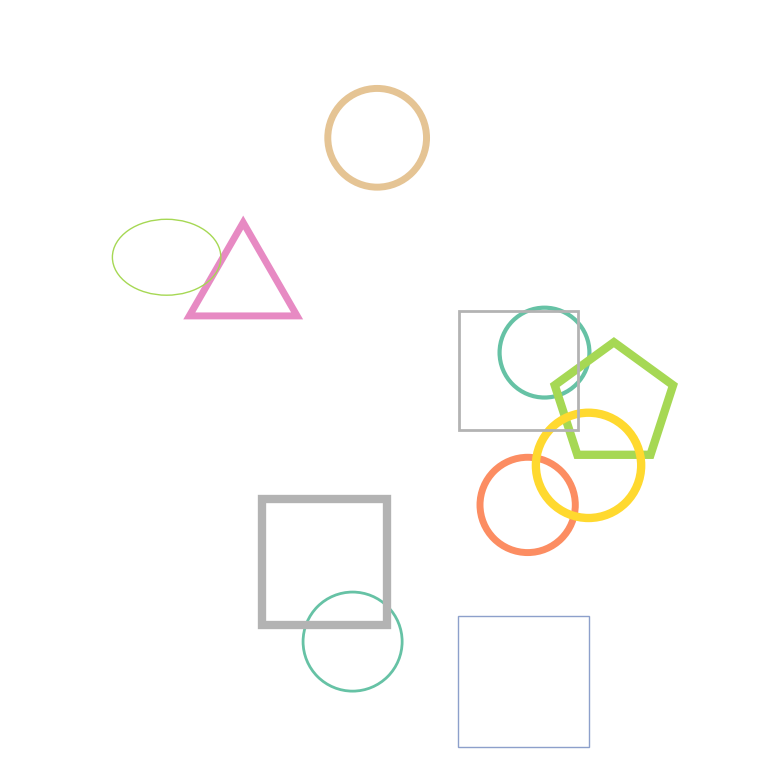[{"shape": "circle", "thickness": 1, "radius": 0.32, "center": [0.458, 0.167]}, {"shape": "circle", "thickness": 1.5, "radius": 0.29, "center": [0.707, 0.542]}, {"shape": "circle", "thickness": 2.5, "radius": 0.31, "center": [0.685, 0.344]}, {"shape": "square", "thickness": 0.5, "radius": 0.43, "center": [0.679, 0.115]}, {"shape": "triangle", "thickness": 2.5, "radius": 0.4, "center": [0.316, 0.63]}, {"shape": "pentagon", "thickness": 3, "radius": 0.4, "center": [0.797, 0.475]}, {"shape": "oval", "thickness": 0.5, "radius": 0.35, "center": [0.216, 0.666]}, {"shape": "circle", "thickness": 3, "radius": 0.34, "center": [0.764, 0.396]}, {"shape": "circle", "thickness": 2.5, "radius": 0.32, "center": [0.49, 0.821]}, {"shape": "square", "thickness": 3, "radius": 0.41, "center": [0.421, 0.27]}, {"shape": "square", "thickness": 1, "radius": 0.39, "center": [0.674, 0.519]}]